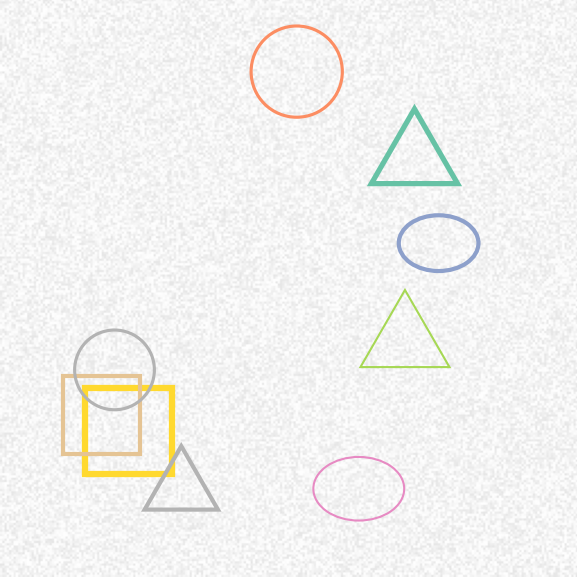[{"shape": "triangle", "thickness": 2.5, "radius": 0.43, "center": [0.718, 0.724]}, {"shape": "circle", "thickness": 1.5, "radius": 0.39, "center": [0.514, 0.875]}, {"shape": "oval", "thickness": 2, "radius": 0.34, "center": [0.76, 0.578]}, {"shape": "oval", "thickness": 1, "radius": 0.39, "center": [0.621, 0.153]}, {"shape": "triangle", "thickness": 1, "radius": 0.44, "center": [0.701, 0.408]}, {"shape": "square", "thickness": 3, "radius": 0.38, "center": [0.223, 0.253]}, {"shape": "square", "thickness": 2, "radius": 0.34, "center": [0.176, 0.28]}, {"shape": "triangle", "thickness": 2, "radius": 0.37, "center": [0.314, 0.153]}, {"shape": "circle", "thickness": 1.5, "radius": 0.35, "center": [0.198, 0.359]}]